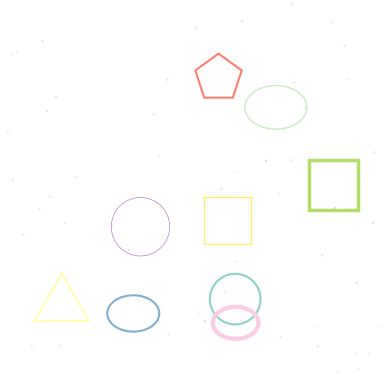[{"shape": "circle", "thickness": 1.5, "radius": 0.33, "center": [0.611, 0.223]}, {"shape": "triangle", "thickness": 1.5, "radius": 0.41, "center": [0.16, 0.207]}, {"shape": "pentagon", "thickness": 1.5, "radius": 0.32, "center": [0.568, 0.798]}, {"shape": "oval", "thickness": 1.5, "radius": 0.34, "center": [0.346, 0.186]}, {"shape": "square", "thickness": 2.5, "radius": 0.32, "center": [0.866, 0.519]}, {"shape": "oval", "thickness": 3, "radius": 0.3, "center": [0.612, 0.161]}, {"shape": "circle", "thickness": 0.5, "radius": 0.38, "center": [0.365, 0.411]}, {"shape": "oval", "thickness": 1, "radius": 0.4, "center": [0.716, 0.721]}, {"shape": "square", "thickness": 1, "radius": 0.31, "center": [0.59, 0.427]}]